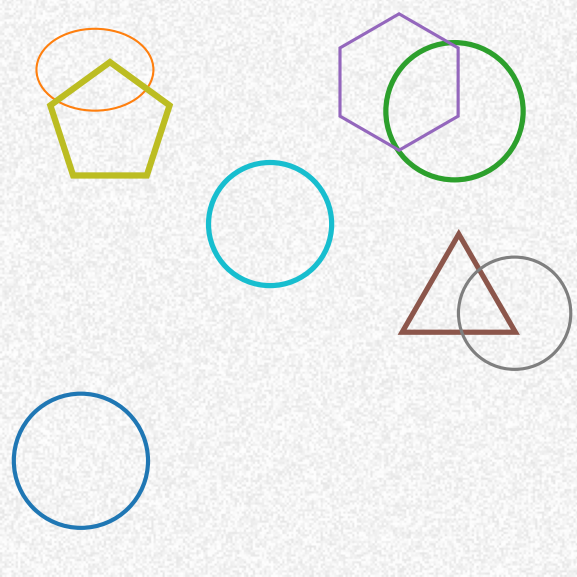[{"shape": "circle", "thickness": 2, "radius": 0.58, "center": [0.14, 0.201]}, {"shape": "oval", "thickness": 1, "radius": 0.51, "center": [0.164, 0.878]}, {"shape": "circle", "thickness": 2.5, "radius": 0.59, "center": [0.787, 0.807]}, {"shape": "hexagon", "thickness": 1.5, "radius": 0.59, "center": [0.691, 0.857]}, {"shape": "triangle", "thickness": 2.5, "radius": 0.57, "center": [0.794, 0.48]}, {"shape": "circle", "thickness": 1.5, "radius": 0.49, "center": [0.891, 0.457]}, {"shape": "pentagon", "thickness": 3, "radius": 0.54, "center": [0.19, 0.783]}, {"shape": "circle", "thickness": 2.5, "radius": 0.53, "center": [0.468, 0.611]}]